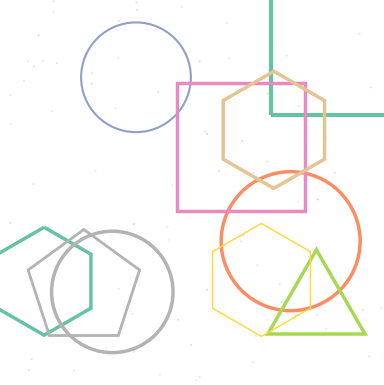[{"shape": "square", "thickness": 3, "radius": 0.96, "center": [0.897, 0.893]}, {"shape": "hexagon", "thickness": 2.5, "radius": 0.7, "center": [0.115, 0.27]}, {"shape": "circle", "thickness": 2.5, "radius": 0.9, "center": [0.755, 0.374]}, {"shape": "circle", "thickness": 1.5, "radius": 0.71, "center": [0.353, 0.799]}, {"shape": "square", "thickness": 2.5, "radius": 0.83, "center": [0.626, 0.619]}, {"shape": "triangle", "thickness": 2.5, "radius": 0.73, "center": [0.822, 0.205]}, {"shape": "hexagon", "thickness": 1, "radius": 0.73, "center": [0.679, 0.273]}, {"shape": "hexagon", "thickness": 2.5, "radius": 0.76, "center": [0.711, 0.663]}, {"shape": "pentagon", "thickness": 2, "radius": 0.76, "center": [0.218, 0.252]}, {"shape": "circle", "thickness": 2.5, "radius": 0.79, "center": [0.292, 0.242]}]